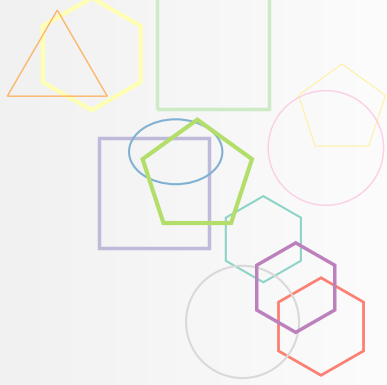[{"shape": "hexagon", "thickness": 1.5, "radius": 0.56, "center": [0.68, 0.379]}, {"shape": "hexagon", "thickness": 3, "radius": 0.73, "center": [0.237, 0.86]}, {"shape": "square", "thickness": 2.5, "radius": 0.71, "center": [0.398, 0.499]}, {"shape": "hexagon", "thickness": 2, "radius": 0.63, "center": [0.828, 0.152]}, {"shape": "oval", "thickness": 1.5, "radius": 0.6, "center": [0.453, 0.606]}, {"shape": "triangle", "thickness": 1, "radius": 0.74, "center": [0.148, 0.825]}, {"shape": "pentagon", "thickness": 3, "radius": 0.74, "center": [0.509, 0.541]}, {"shape": "circle", "thickness": 1, "radius": 0.74, "center": [0.841, 0.616]}, {"shape": "circle", "thickness": 1.5, "radius": 0.73, "center": [0.626, 0.164]}, {"shape": "hexagon", "thickness": 2.5, "radius": 0.58, "center": [0.763, 0.253]}, {"shape": "square", "thickness": 2.5, "radius": 0.72, "center": [0.55, 0.861]}, {"shape": "pentagon", "thickness": 0.5, "radius": 0.59, "center": [0.882, 0.716]}]